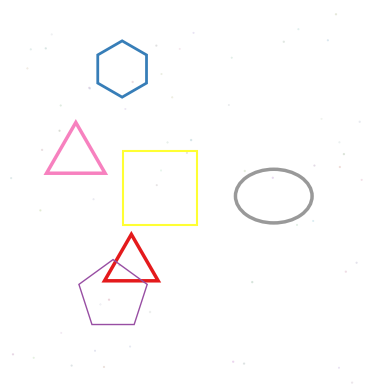[{"shape": "triangle", "thickness": 2.5, "radius": 0.4, "center": [0.341, 0.311]}, {"shape": "hexagon", "thickness": 2, "radius": 0.37, "center": [0.317, 0.821]}, {"shape": "pentagon", "thickness": 1, "radius": 0.47, "center": [0.294, 0.233]}, {"shape": "square", "thickness": 1.5, "radius": 0.48, "center": [0.415, 0.512]}, {"shape": "triangle", "thickness": 2.5, "radius": 0.44, "center": [0.197, 0.594]}, {"shape": "oval", "thickness": 2.5, "radius": 0.5, "center": [0.711, 0.491]}]